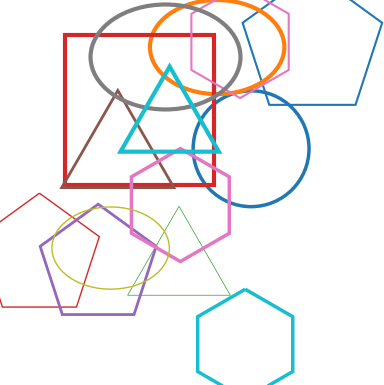[{"shape": "pentagon", "thickness": 1.5, "radius": 0.95, "center": [0.811, 0.882]}, {"shape": "circle", "thickness": 2.5, "radius": 0.75, "center": [0.652, 0.614]}, {"shape": "oval", "thickness": 3, "radius": 0.87, "center": [0.564, 0.878]}, {"shape": "triangle", "thickness": 0.5, "radius": 0.77, "center": [0.465, 0.31]}, {"shape": "pentagon", "thickness": 1, "radius": 0.82, "center": [0.102, 0.335]}, {"shape": "square", "thickness": 3, "radius": 0.97, "center": [0.362, 0.715]}, {"shape": "pentagon", "thickness": 2, "radius": 0.79, "center": [0.255, 0.311]}, {"shape": "triangle", "thickness": 2, "radius": 0.84, "center": [0.306, 0.597]}, {"shape": "hexagon", "thickness": 2.5, "radius": 0.73, "center": [0.468, 0.467]}, {"shape": "hexagon", "thickness": 1.5, "radius": 0.73, "center": [0.624, 0.891]}, {"shape": "oval", "thickness": 3, "radius": 0.97, "center": [0.43, 0.852]}, {"shape": "oval", "thickness": 1, "radius": 0.76, "center": [0.287, 0.356]}, {"shape": "triangle", "thickness": 3, "radius": 0.74, "center": [0.441, 0.68]}, {"shape": "hexagon", "thickness": 2.5, "radius": 0.71, "center": [0.637, 0.106]}]